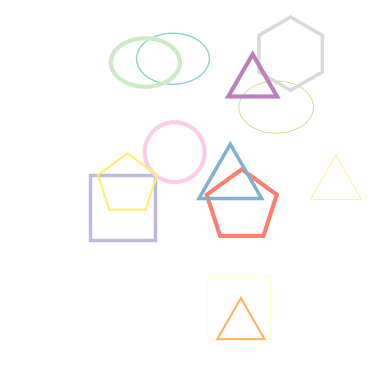[{"shape": "oval", "thickness": 1, "radius": 0.47, "center": [0.449, 0.847]}, {"shape": "square", "thickness": 0.5, "radius": 0.41, "center": [0.62, 0.2]}, {"shape": "square", "thickness": 2.5, "radius": 0.42, "center": [0.318, 0.46]}, {"shape": "pentagon", "thickness": 3, "radius": 0.48, "center": [0.628, 0.465]}, {"shape": "triangle", "thickness": 2.5, "radius": 0.47, "center": [0.598, 0.531]}, {"shape": "triangle", "thickness": 1.5, "radius": 0.36, "center": [0.626, 0.155]}, {"shape": "oval", "thickness": 0.5, "radius": 0.48, "center": [0.717, 0.722]}, {"shape": "circle", "thickness": 3, "radius": 0.39, "center": [0.454, 0.605]}, {"shape": "hexagon", "thickness": 2.5, "radius": 0.48, "center": [0.755, 0.861]}, {"shape": "triangle", "thickness": 3, "radius": 0.37, "center": [0.656, 0.786]}, {"shape": "oval", "thickness": 3, "radius": 0.45, "center": [0.378, 0.838]}, {"shape": "pentagon", "thickness": 1.5, "radius": 0.4, "center": [0.331, 0.521]}, {"shape": "triangle", "thickness": 0.5, "radius": 0.38, "center": [0.873, 0.52]}]